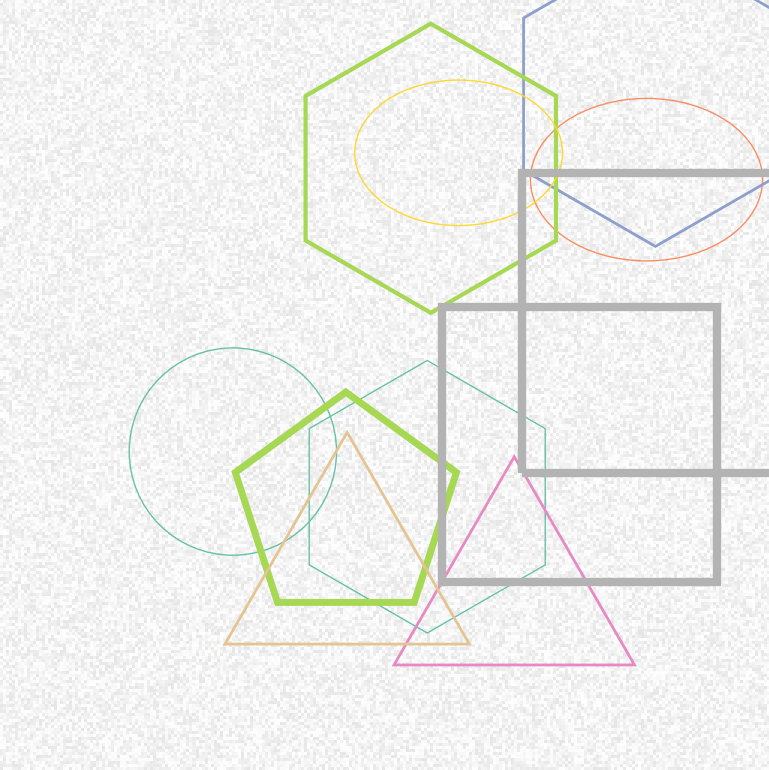[{"shape": "circle", "thickness": 0.5, "radius": 0.67, "center": [0.302, 0.414]}, {"shape": "hexagon", "thickness": 0.5, "radius": 0.88, "center": [0.555, 0.355]}, {"shape": "oval", "thickness": 0.5, "radius": 0.75, "center": [0.84, 0.767]}, {"shape": "hexagon", "thickness": 1, "radius": 0.99, "center": [0.851, 0.878]}, {"shape": "triangle", "thickness": 1, "radius": 0.9, "center": [0.668, 0.227]}, {"shape": "hexagon", "thickness": 1.5, "radius": 0.94, "center": [0.559, 0.781]}, {"shape": "pentagon", "thickness": 2.5, "radius": 0.75, "center": [0.449, 0.34]}, {"shape": "oval", "thickness": 0.5, "radius": 0.67, "center": [0.596, 0.802]}, {"shape": "triangle", "thickness": 1, "radius": 0.92, "center": [0.451, 0.255]}, {"shape": "square", "thickness": 3, "radius": 0.89, "center": [0.753, 0.423]}, {"shape": "square", "thickness": 3, "radius": 0.98, "center": [0.873, 0.58]}]